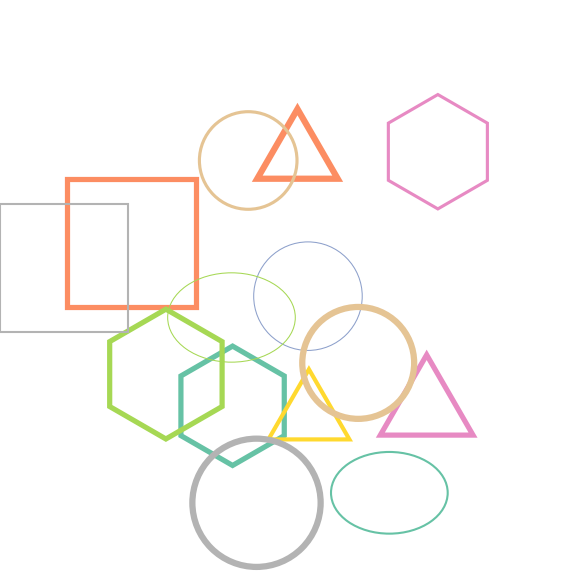[{"shape": "oval", "thickness": 1, "radius": 0.51, "center": [0.674, 0.146]}, {"shape": "hexagon", "thickness": 2.5, "radius": 0.52, "center": [0.403, 0.296]}, {"shape": "square", "thickness": 2.5, "radius": 0.56, "center": [0.228, 0.579]}, {"shape": "triangle", "thickness": 3, "radius": 0.4, "center": [0.515, 0.73]}, {"shape": "circle", "thickness": 0.5, "radius": 0.47, "center": [0.533, 0.486]}, {"shape": "hexagon", "thickness": 1.5, "radius": 0.5, "center": [0.758, 0.736]}, {"shape": "triangle", "thickness": 2.5, "radius": 0.46, "center": [0.739, 0.292]}, {"shape": "hexagon", "thickness": 2.5, "radius": 0.56, "center": [0.287, 0.351]}, {"shape": "oval", "thickness": 0.5, "radius": 0.55, "center": [0.401, 0.449]}, {"shape": "triangle", "thickness": 2, "radius": 0.4, "center": [0.535, 0.279]}, {"shape": "circle", "thickness": 3, "radius": 0.48, "center": [0.62, 0.371]}, {"shape": "circle", "thickness": 1.5, "radius": 0.42, "center": [0.43, 0.721]}, {"shape": "circle", "thickness": 3, "radius": 0.56, "center": [0.444, 0.129]}, {"shape": "square", "thickness": 1, "radius": 0.55, "center": [0.111, 0.535]}]